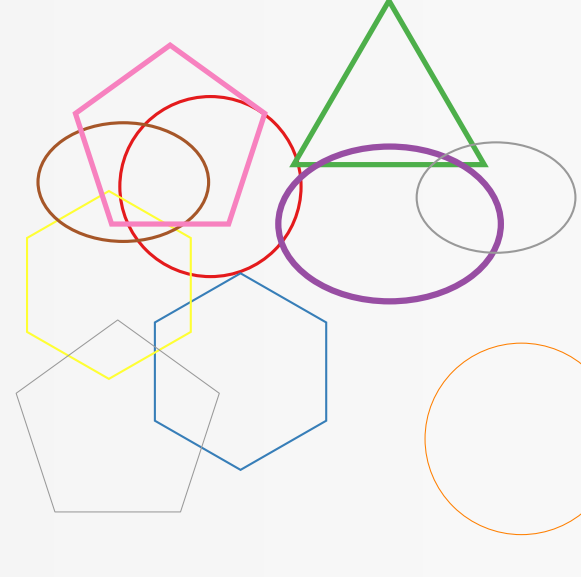[{"shape": "circle", "thickness": 1.5, "radius": 0.78, "center": [0.362, 0.676]}, {"shape": "hexagon", "thickness": 1, "radius": 0.85, "center": [0.414, 0.356]}, {"shape": "triangle", "thickness": 2.5, "radius": 0.95, "center": [0.669, 0.809]}, {"shape": "oval", "thickness": 3, "radius": 0.96, "center": [0.67, 0.611]}, {"shape": "circle", "thickness": 0.5, "radius": 0.83, "center": [0.897, 0.239]}, {"shape": "hexagon", "thickness": 1, "radius": 0.81, "center": [0.187, 0.506]}, {"shape": "oval", "thickness": 1.5, "radius": 0.73, "center": [0.212, 0.684]}, {"shape": "pentagon", "thickness": 2.5, "radius": 0.86, "center": [0.293, 0.75]}, {"shape": "oval", "thickness": 1, "radius": 0.68, "center": [0.853, 0.657]}, {"shape": "pentagon", "thickness": 0.5, "radius": 0.92, "center": [0.203, 0.261]}]